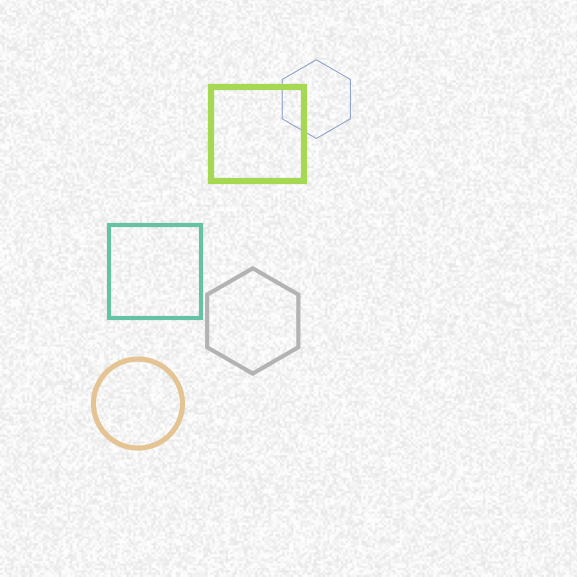[{"shape": "square", "thickness": 2, "radius": 0.4, "center": [0.268, 0.529]}, {"shape": "hexagon", "thickness": 0.5, "radius": 0.34, "center": [0.548, 0.827]}, {"shape": "square", "thickness": 3, "radius": 0.41, "center": [0.446, 0.767]}, {"shape": "circle", "thickness": 2.5, "radius": 0.39, "center": [0.239, 0.3]}, {"shape": "hexagon", "thickness": 2, "radius": 0.46, "center": [0.438, 0.443]}]